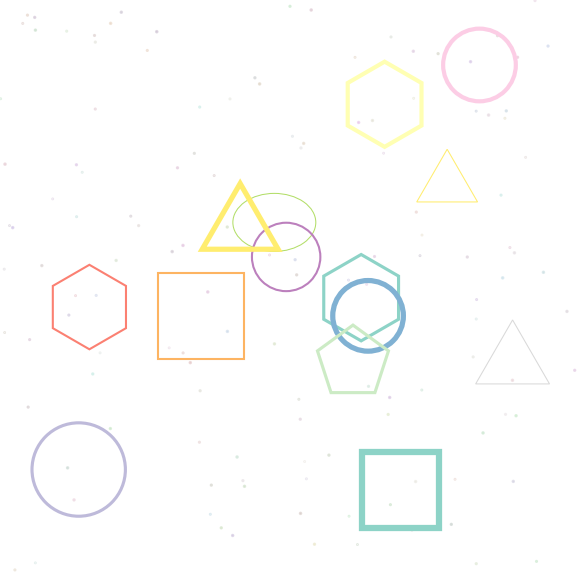[{"shape": "hexagon", "thickness": 1.5, "radius": 0.37, "center": [0.625, 0.484]}, {"shape": "square", "thickness": 3, "radius": 0.33, "center": [0.693, 0.151]}, {"shape": "hexagon", "thickness": 2, "radius": 0.37, "center": [0.666, 0.819]}, {"shape": "circle", "thickness": 1.5, "radius": 0.4, "center": [0.136, 0.186]}, {"shape": "hexagon", "thickness": 1, "radius": 0.37, "center": [0.155, 0.467]}, {"shape": "circle", "thickness": 2.5, "radius": 0.31, "center": [0.637, 0.452]}, {"shape": "square", "thickness": 1, "radius": 0.37, "center": [0.348, 0.451]}, {"shape": "oval", "thickness": 0.5, "radius": 0.36, "center": [0.475, 0.614]}, {"shape": "circle", "thickness": 2, "radius": 0.31, "center": [0.83, 0.887]}, {"shape": "triangle", "thickness": 0.5, "radius": 0.37, "center": [0.888, 0.371]}, {"shape": "circle", "thickness": 1, "radius": 0.3, "center": [0.495, 0.554]}, {"shape": "pentagon", "thickness": 1.5, "radius": 0.32, "center": [0.611, 0.372]}, {"shape": "triangle", "thickness": 2.5, "radius": 0.38, "center": [0.416, 0.605]}, {"shape": "triangle", "thickness": 0.5, "radius": 0.3, "center": [0.774, 0.68]}]